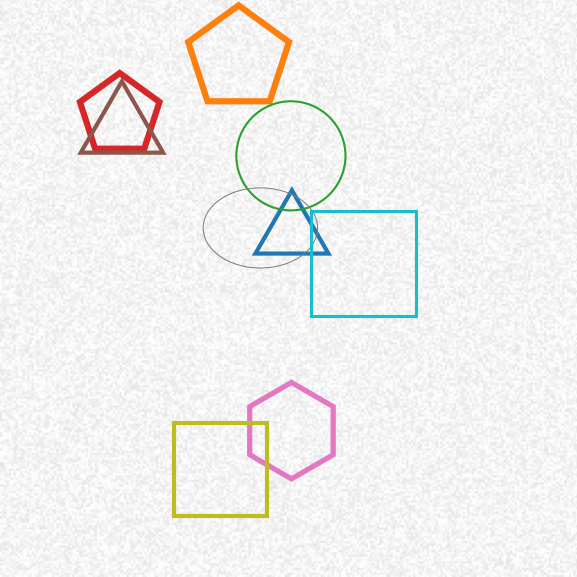[{"shape": "triangle", "thickness": 2, "radius": 0.37, "center": [0.505, 0.597]}, {"shape": "pentagon", "thickness": 3, "radius": 0.46, "center": [0.413, 0.898]}, {"shape": "circle", "thickness": 1, "radius": 0.47, "center": [0.504, 0.729]}, {"shape": "pentagon", "thickness": 3, "radius": 0.36, "center": [0.207, 0.8]}, {"shape": "triangle", "thickness": 2, "radius": 0.41, "center": [0.211, 0.776]}, {"shape": "hexagon", "thickness": 2.5, "radius": 0.42, "center": [0.505, 0.253]}, {"shape": "oval", "thickness": 0.5, "radius": 0.5, "center": [0.451, 0.604]}, {"shape": "square", "thickness": 2, "radius": 0.4, "center": [0.382, 0.186]}, {"shape": "square", "thickness": 1.5, "radius": 0.45, "center": [0.63, 0.543]}]